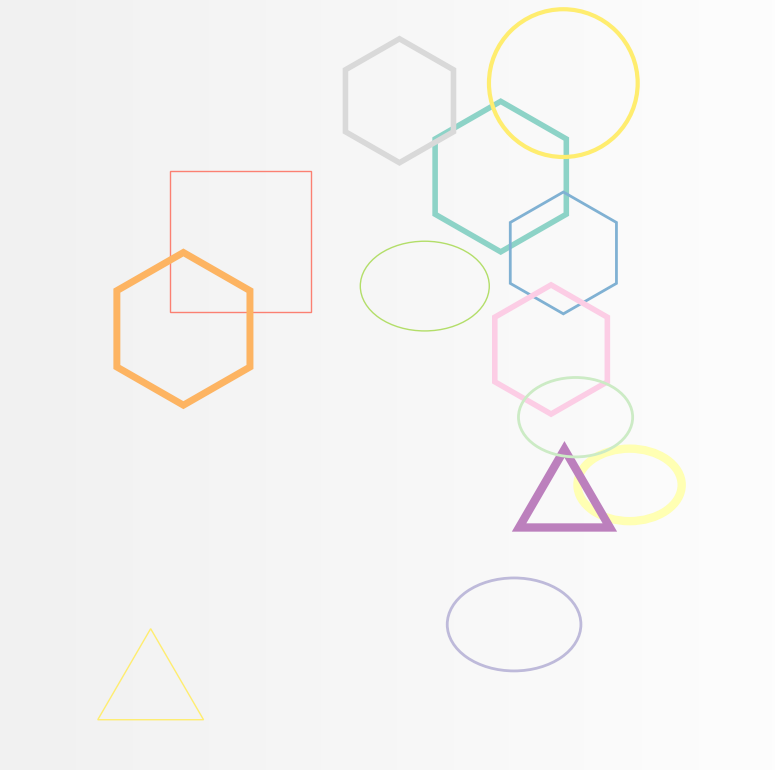[{"shape": "hexagon", "thickness": 2, "radius": 0.49, "center": [0.646, 0.771]}, {"shape": "oval", "thickness": 3, "radius": 0.34, "center": [0.812, 0.37]}, {"shape": "oval", "thickness": 1, "radius": 0.43, "center": [0.663, 0.189]}, {"shape": "square", "thickness": 0.5, "radius": 0.46, "center": [0.31, 0.686]}, {"shape": "hexagon", "thickness": 1, "radius": 0.4, "center": [0.727, 0.672]}, {"shape": "hexagon", "thickness": 2.5, "radius": 0.5, "center": [0.237, 0.573]}, {"shape": "oval", "thickness": 0.5, "radius": 0.42, "center": [0.548, 0.628]}, {"shape": "hexagon", "thickness": 2, "radius": 0.42, "center": [0.711, 0.546]}, {"shape": "hexagon", "thickness": 2, "radius": 0.4, "center": [0.515, 0.869]}, {"shape": "triangle", "thickness": 3, "radius": 0.34, "center": [0.728, 0.349]}, {"shape": "oval", "thickness": 1, "radius": 0.37, "center": [0.743, 0.458]}, {"shape": "circle", "thickness": 1.5, "radius": 0.48, "center": [0.727, 0.892]}, {"shape": "triangle", "thickness": 0.5, "radius": 0.39, "center": [0.194, 0.105]}]